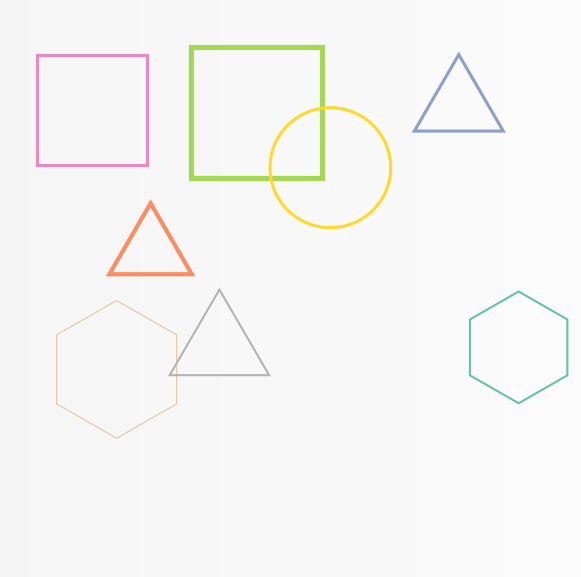[{"shape": "hexagon", "thickness": 1, "radius": 0.48, "center": [0.892, 0.398]}, {"shape": "triangle", "thickness": 2, "radius": 0.41, "center": [0.259, 0.565]}, {"shape": "triangle", "thickness": 1.5, "radius": 0.44, "center": [0.789, 0.816]}, {"shape": "square", "thickness": 1.5, "radius": 0.48, "center": [0.159, 0.808]}, {"shape": "square", "thickness": 2.5, "radius": 0.56, "center": [0.441, 0.805]}, {"shape": "circle", "thickness": 1.5, "radius": 0.52, "center": [0.568, 0.709]}, {"shape": "hexagon", "thickness": 0.5, "radius": 0.6, "center": [0.201, 0.36]}, {"shape": "triangle", "thickness": 1, "radius": 0.49, "center": [0.377, 0.399]}]